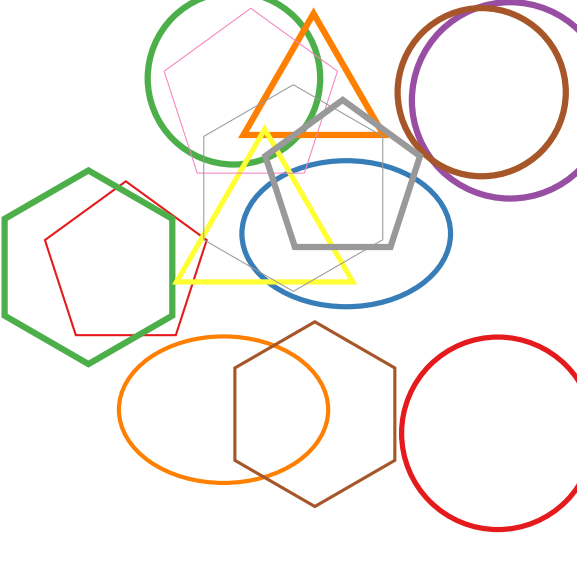[{"shape": "circle", "thickness": 2.5, "radius": 0.83, "center": [0.862, 0.249]}, {"shape": "pentagon", "thickness": 1, "radius": 0.74, "center": [0.218, 0.538]}, {"shape": "oval", "thickness": 2.5, "radius": 0.9, "center": [0.6, 0.594]}, {"shape": "hexagon", "thickness": 3, "radius": 0.84, "center": [0.153, 0.536]}, {"shape": "circle", "thickness": 3, "radius": 0.75, "center": [0.405, 0.864]}, {"shape": "circle", "thickness": 3, "radius": 0.85, "center": [0.883, 0.825]}, {"shape": "triangle", "thickness": 3, "radius": 0.7, "center": [0.543, 0.835]}, {"shape": "oval", "thickness": 2, "radius": 0.91, "center": [0.387, 0.29]}, {"shape": "triangle", "thickness": 2.5, "radius": 0.88, "center": [0.458, 0.599]}, {"shape": "hexagon", "thickness": 1.5, "radius": 0.8, "center": [0.545, 0.282]}, {"shape": "circle", "thickness": 3, "radius": 0.73, "center": [0.834, 0.839]}, {"shape": "pentagon", "thickness": 0.5, "radius": 0.79, "center": [0.434, 0.827]}, {"shape": "pentagon", "thickness": 3, "radius": 0.7, "center": [0.593, 0.685]}, {"shape": "hexagon", "thickness": 0.5, "radius": 0.89, "center": [0.508, 0.673]}]